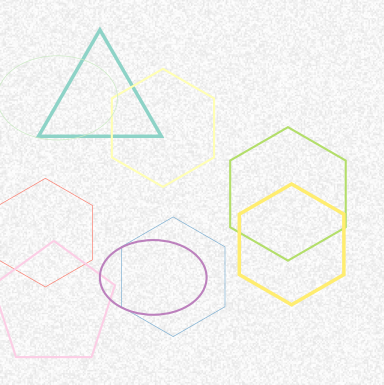[{"shape": "triangle", "thickness": 2.5, "radius": 0.92, "center": [0.26, 0.738]}, {"shape": "hexagon", "thickness": 1.5, "radius": 0.77, "center": [0.423, 0.668]}, {"shape": "hexagon", "thickness": 0.5, "radius": 0.71, "center": [0.118, 0.396]}, {"shape": "hexagon", "thickness": 0.5, "radius": 0.78, "center": [0.45, 0.281]}, {"shape": "hexagon", "thickness": 1.5, "radius": 0.87, "center": [0.748, 0.496]}, {"shape": "pentagon", "thickness": 1.5, "radius": 0.83, "center": [0.14, 0.208]}, {"shape": "oval", "thickness": 1.5, "radius": 0.69, "center": [0.398, 0.279]}, {"shape": "oval", "thickness": 0.5, "radius": 0.78, "center": [0.149, 0.746]}, {"shape": "hexagon", "thickness": 2.5, "radius": 0.78, "center": [0.757, 0.365]}]